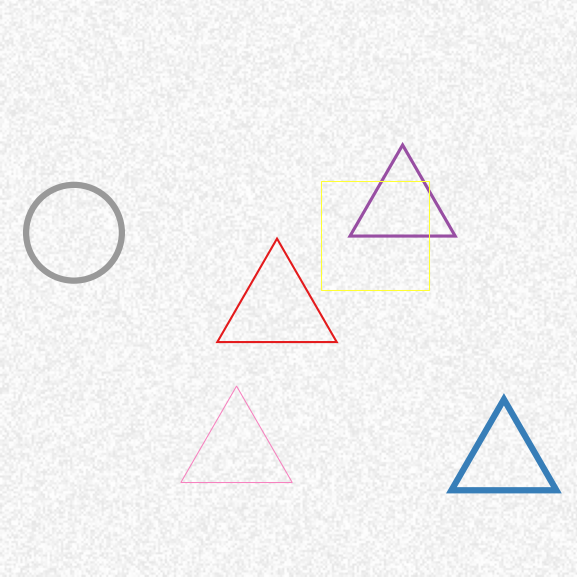[{"shape": "triangle", "thickness": 1, "radius": 0.6, "center": [0.48, 0.467]}, {"shape": "triangle", "thickness": 3, "radius": 0.52, "center": [0.873, 0.203]}, {"shape": "triangle", "thickness": 1.5, "radius": 0.53, "center": [0.697, 0.643]}, {"shape": "square", "thickness": 0.5, "radius": 0.47, "center": [0.649, 0.591]}, {"shape": "triangle", "thickness": 0.5, "radius": 0.56, "center": [0.41, 0.219]}, {"shape": "circle", "thickness": 3, "radius": 0.41, "center": [0.128, 0.596]}]